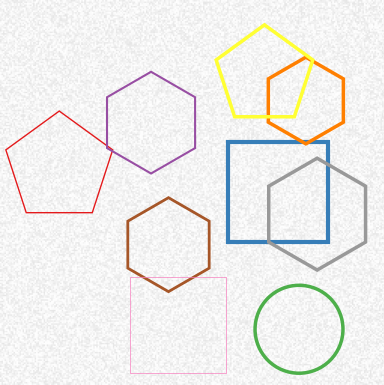[{"shape": "pentagon", "thickness": 1, "radius": 0.73, "center": [0.154, 0.566]}, {"shape": "square", "thickness": 3, "radius": 0.65, "center": [0.722, 0.501]}, {"shape": "circle", "thickness": 2.5, "radius": 0.57, "center": [0.777, 0.145]}, {"shape": "hexagon", "thickness": 1.5, "radius": 0.66, "center": [0.392, 0.681]}, {"shape": "hexagon", "thickness": 2.5, "radius": 0.56, "center": [0.794, 0.739]}, {"shape": "pentagon", "thickness": 2.5, "radius": 0.66, "center": [0.687, 0.803]}, {"shape": "hexagon", "thickness": 2, "radius": 0.61, "center": [0.438, 0.365]}, {"shape": "square", "thickness": 0.5, "radius": 0.62, "center": [0.462, 0.155]}, {"shape": "hexagon", "thickness": 2.5, "radius": 0.73, "center": [0.824, 0.444]}]